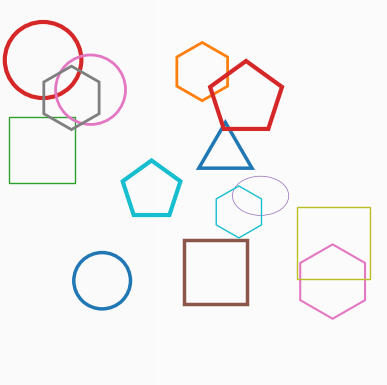[{"shape": "triangle", "thickness": 2.5, "radius": 0.4, "center": [0.582, 0.603]}, {"shape": "circle", "thickness": 2.5, "radius": 0.37, "center": [0.264, 0.271]}, {"shape": "hexagon", "thickness": 2, "radius": 0.38, "center": [0.522, 0.814]}, {"shape": "square", "thickness": 1, "radius": 0.43, "center": [0.109, 0.612]}, {"shape": "circle", "thickness": 3, "radius": 0.49, "center": [0.111, 0.844]}, {"shape": "pentagon", "thickness": 3, "radius": 0.49, "center": [0.635, 0.744]}, {"shape": "oval", "thickness": 0.5, "radius": 0.36, "center": [0.672, 0.491]}, {"shape": "square", "thickness": 2.5, "radius": 0.41, "center": [0.556, 0.294]}, {"shape": "hexagon", "thickness": 1.5, "radius": 0.48, "center": [0.858, 0.269]}, {"shape": "circle", "thickness": 2, "radius": 0.45, "center": [0.234, 0.767]}, {"shape": "hexagon", "thickness": 2, "radius": 0.41, "center": [0.184, 0.746]}, {"shape": "square", "thickness": 1, "radius": 0.47, "center": [0.86, 0.37]}, {"shape": "pentagon", "thickness": 3, "radius": 0.39, "center": [0.391, 0.505]}, {"shape": "hexagon", "thickness": 1, "radius": 0.34, "center": [0.616, 0.45]}]